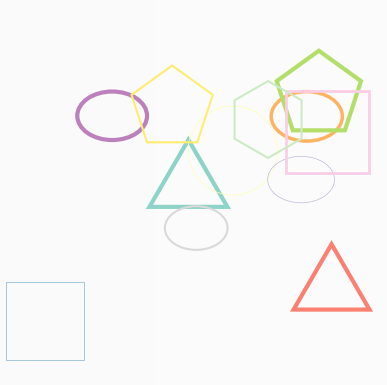[{"shape": "triangle", "thickness": 3, "radius": 0.58, "center": [0.486, 0.521]}, {"shape": "circle", "thickness": 0.5, "radius": 0.58, "center": [0.601, 0.609]}, {"shape": "oval", "thickness": 0.5, "radius": 0.43, "center": [0.777, 0.534]}, {"shape": "triangle", "thickness": 3, "radius": 0.57, "center": [0.856, 0.252]}, {"shape": "square", "thickness": 0.5, "radius": 0.51, "center": [0.116, 0.166]}, {"shape": "oval", "thickness": 2.5, "radius": 0.46, "center": [0.792, 0.698]}, {"shape": "pentagon", "thickness": 3, "radius": 0.57, "center": [0.823, 0.754]}, {"shape": "square", "thickness": 2, "radius": 0.54, "center": [0.844, 0.657]}, {"shape": "oval", "thickness": 1.5, "radius": 0.4, "center": [0.506, 0.408]}, {"shape": "oval", "thickness": 3, "radius": 0.45, "center": [0.289, 0.699]}, {"shape": "hexagon", "thickness": 1.5, "radius": 0.5, "center": [0.692, 0.69]}, {"shape": "pentagon", "thickness": 1.5, "radius": 0.55, "center": [0.444, 0.72]}]